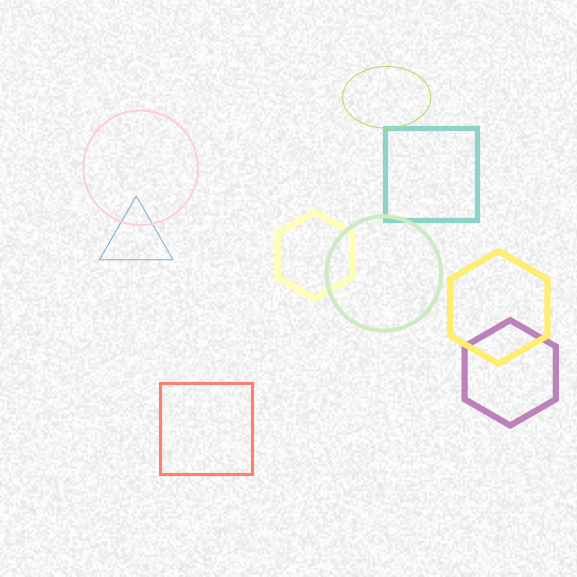[{"shape": "square", "thickness": 2.5, "radius": 0.4, "center": [0.747, 0.697]}, {"shape": "hexagon", "thickness": 3, "radius": 0.38, "center": [0.546, 0.557]}, {"shape": "square", "thickness": 1.5, "radius": 0.39, "center": [0.357, 0.257]}, {"shape": "triangle", "thickness": 0.5, "radius": 0.37, "center": [0.236, 0.586]}, {"shape": "oval", "thickness": 0.5, "radius": 0.38, "center": [0.67, 0.831]}, {"shape": "circle", "thickness": 1, "radius": 0.5, "center": [0.244, 0.709]}, {"shape": "hexagon", "thickness": 3, "radius": 0.46, "center": [0.884, 0.354]}, {"shape": "circle", "thickness": 2, "radius": 0.5, "center": [0.665, 0.525]}, {"shape": "hexagon", "thickness": 3, "radius": 0.49, "center": [0.864, 0.467]}]